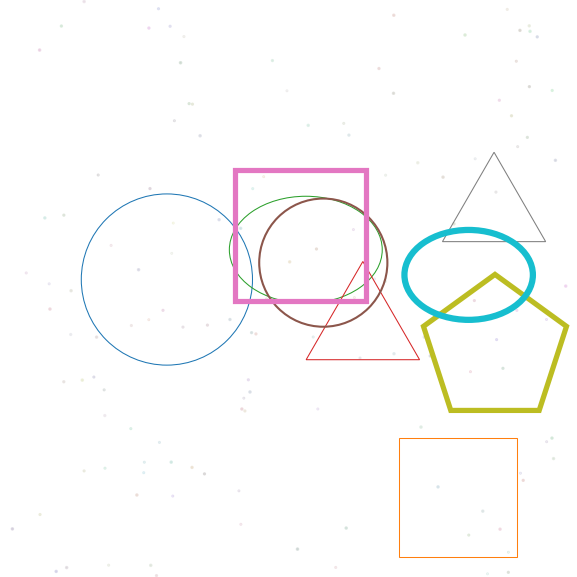[{"shape": "circle", "thickness": 0.5, "radius": 0.74, "center": [0.289, 0.515]}, {"shape": "square", "thickness": 0.5, "radius": 0.51, "center": [0.793, 0.138]}, {"shape": "oval", "thickness": 0.5, "radius": 0.66, "center": [0.53, 0.567]}, {"shape": "triangle", "thickness": 0.5, "radius": 0.57, "center": [0.628, 0.433]}, {"shape": "circle", "thickness": 1, "radius": 0.55, "center": [0.56, 0.544]}, {"shape": "square", "thickness": 2.5, "radius": 0.57, "center": [0.52, 0.591]}, {"shape": "triangle", "thickness": 0.5, "radius": 0.52, "center": [0.855, 0.632]}, {"shape": "pentagon", "thickness": 2.5, "radius": 0.65, "center": [0.857, 0.394]}, {"shape": "oval", "thickness": 3, "radius": 0.56, "center": [0.812, 0.523]}]